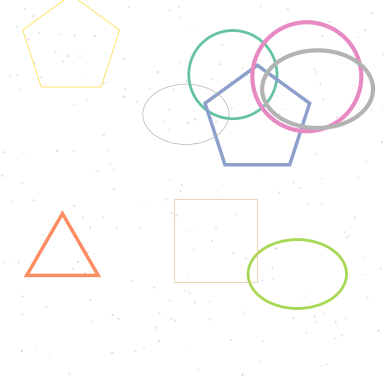[{"shape": "circle", "thickness": 2, "radius": 0.57, "center": [0.605, 0.806]}, {"shape": "triangle", "thickness": 2.5, "radius": 0.54, "center": [0.162, 0.338]}, {"shape": "pentagon", "thickness": 2.5, "radius": 0.71, "center": [0.668, 0.688]}, {"shape": "circle", "thickness": 3, "radius": 0.71, "center": [0.797, 0.801]}, {"shape": "oval", "thickness": 2, "radius": 0.64, "center": [0.772, 0.288]}, {"shape": "pentagon", "thickness": 0.5, "radius": 0.66, "center": [0.185, 0.881]}, {"shape": "square", "thickness": 0.5, "radius": 0.54, "center": [0.56, 0.375]}, {"shape": "oval", "thickness": 3, "radius": 0.72, "center": [0.825, 0.768]}, {"shape": "oval", "thickness": 0.5, "radius": 0.56, "center": [0.483, 0.703]}]